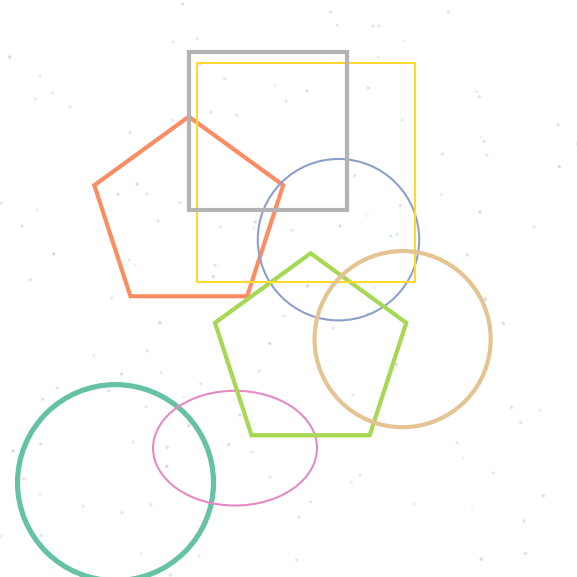[{"shape": "circle", "thickness": 2.5, "radius": 0.85, "center": [0.2, 0.163]}, {"shape": "pentagon", "thickness": 2, "radius": 0.86, "center": [0.327, 0.625]}, {"shape": "circle", "thickness": 1, "radius": 0.7, "center": [0.586, 0.584]}, {"shape": "oval", "thickness": 1, "radius": 0.71, "center": [0.407, 0.223]}, {"shape": "pentagon", "thickness": 2, "radius": 0.87, "center": [0.538, 0.386]}, {"shape": "square", "thickness": 1, "radius": 0.94, "center": [0.53, 0.701]}, {"shape": "circle", "thickness": 2, "radius": 0.76, "center": [0.697, 0.412]}, {"shape": "square", "thickness": 2, "radius": 0.68, "center": [0.464, 0.772]}]